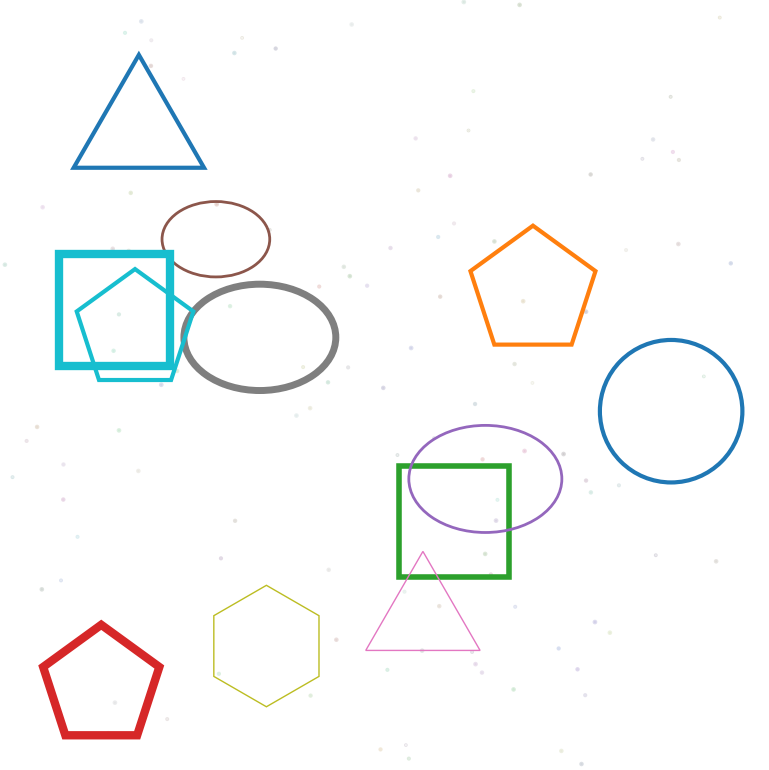[{"shape": "circle", "thickness": 1.5, "radius": 0.46, "center": [0.872, 0.466]}, {"shape": "triangle", "thickness": 1.5, "radius": 0.49, "center": [0.18, 0.831]}, {"shape": "pentagon", "thickness": 1.5, "radius": 0.43, "center": [0.692, 0.622]}, {"shape": "square", "thickness": 2, "radius": 0.36, "center": [0.59, 0.323]}, {"shape": "pentagon", "thickness": 3, "radius": 0.4, "center": [0.131, 0.109]}, {"shape": "oval", "thickness": 1, "radius": 0.5, "center": [0.63, 0.378]}, {"shape": "oval", "thickness": 1, "radius": 0.35, "center": [0.28, 0.689]}, {"shape": "triangle", "thickness": 0.5, "radius": 0.43, "center": [0.549, 0.198]}, {"shape": "oval", "thickness": 2.5, "radius": 0.49, "center": [0.337, 0.562]}, {"shape": "hexagon", "thickness": 0.5, "radius": 0.39, "center": [0.346, 0.161]}, {"shape": "square", "thickness": 3, "radius": 0.36, "center": [0.149, 0.597]}, {"shape": "pentagon", "thickness": 1.5, "radius": 0.4, "center": [0.175, 0.571]}]